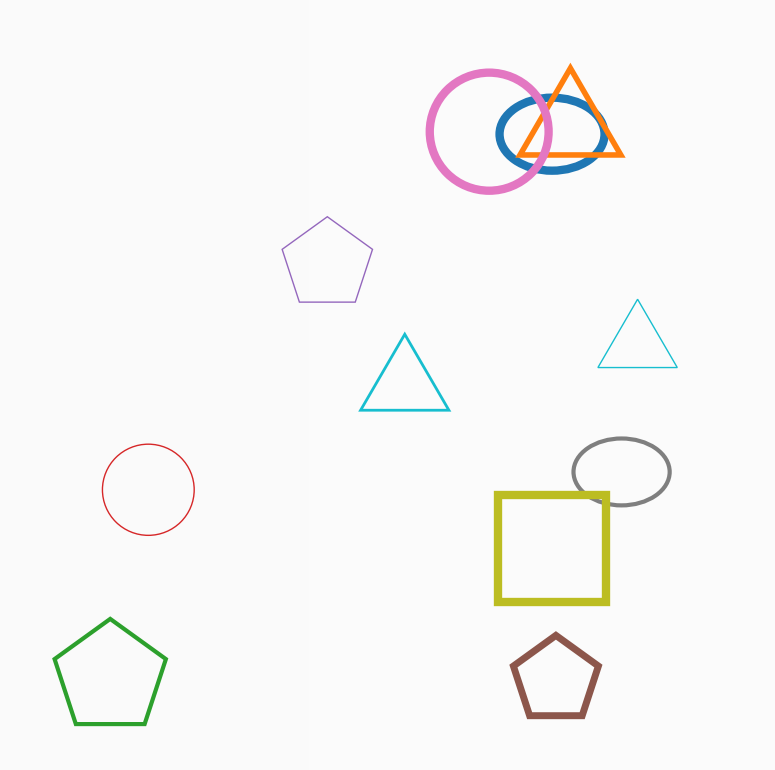[{"shape": "oval", "thickness": 3, "radius": 0.34, "center": [0.712, 0.826]}, {"shape": "triangle", "thickness": 2, "radius": 0.38, "center": [0.736, 0.836]}, {"shape": "pentagon", "thickness": 1.5, "radius": 0.38, "center": [0.142, 0.121]}, {"shape": "circle", "thickness": 0.5, "radius": 0.3, "center": [0.191, 0.364]}, {"shape": "pentagon", "thickness": 0.5, "radius": 0.31, "center": [0.422, 0.657]}, {"shape": "pentagon", "thickness": 2.5, "radius": 0.29, "center": [0.717, 0.117]}, {"shape": "circle", "thickness": 3, "radius": 0.38, "center": [0.631, 0.829]}, {"shape": "oval", "thickness": 1.5, "radius": 0.31, "center": [0.802, 0.387]}, {"shape": "square", "thickness": 3, "radius": 0.35, "center": [0.712, 0.288]}, {"shape": "triangle", "thickness": 1, "radius": 0.33, "center": [0.522, 0.5]}, {"shape": "triangle", "thickness": 0.5, "radius": 0.3, "center": [0.823, 0.552]}]